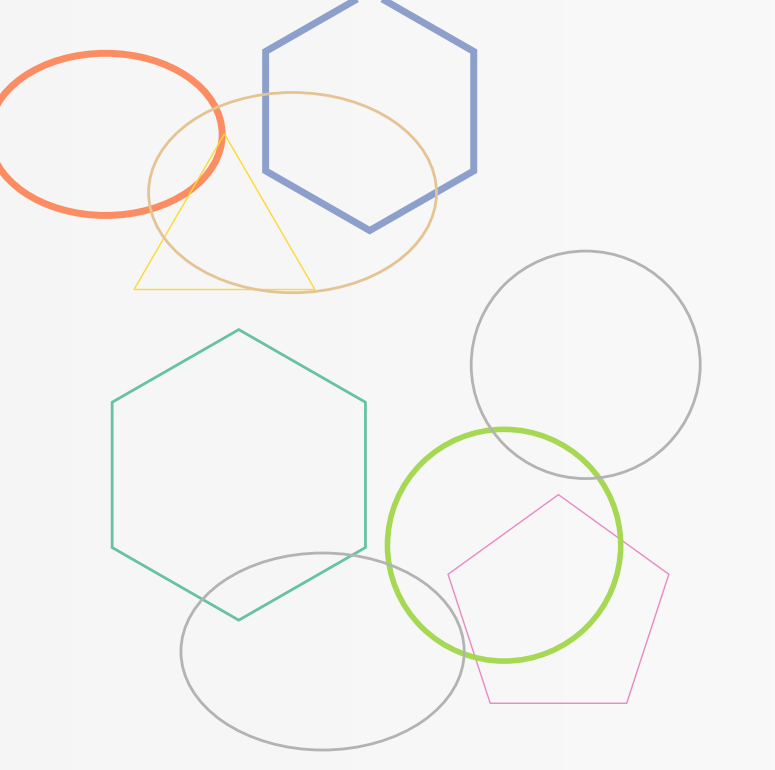[{"shape": "hexagon", "thickness": 1, "radius": 0.94, "center": [0.308, 0.383]}, {"shape": "oval", "thickness": 2.5, "radius": 0.75, "center": [0.136, 0.825]}, {"shape": "hexagon", "thickness": 2.5, "radius": 0.78, "center": [0.477, 0.856]}, {"shape": "pentagon", "thickness": 0.5, "radius": 0.75, "center": [0.721, 0.208]}, {"shape": "circle", "thickness": 2, "radius": 0.75, "center": [0.65, 0.292]}, {"shape": "triangle", "thickness": 0.5, "radius": 0.67, "center": [0.29, 0.691]}, {"shape": "oval", "thickness": 1, "radius": 0.93, "center": [0.377, 0.75]}, {"shape": "oval", "thickness": 1, "radius": 0.91, "center": [0.416, 0.154]}, {"shape": "circle", "thickness": 1, "radius": 0.74, "center": [0.756, 0.526]}]